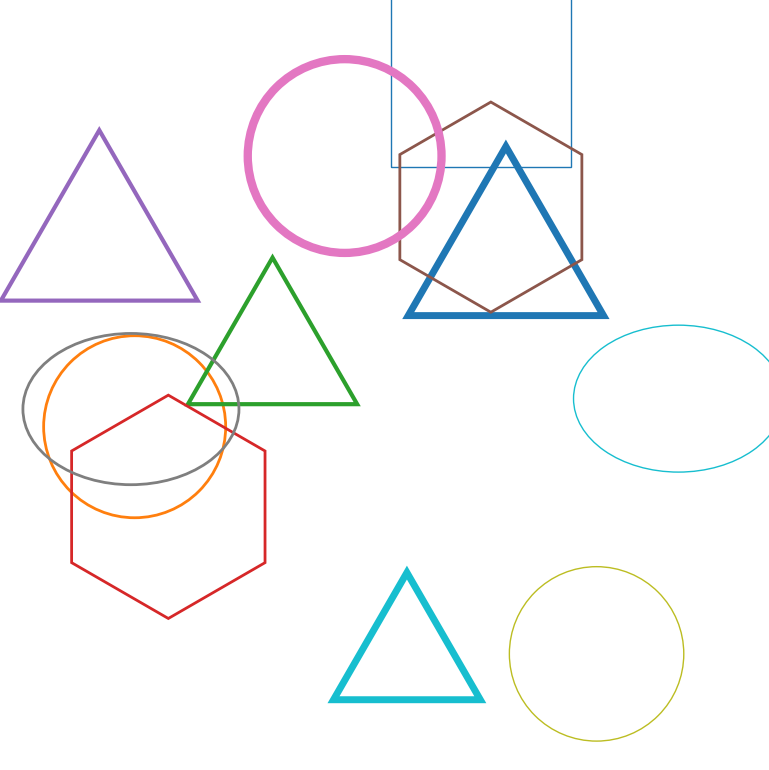[{"shape": "square", "thickness": 0.5, "radius": 0.58, "center": [0.624, 0.9]}, {"shape": "triangle", "thickness": 2.5, "radius": 0.73, "center": [0.657, 0.663]}, {"shape": "circle", "thickness": 1, "radius": 0.59, "center": [0.175, 0.446]}, {"shape": "triangle", "thickness": 1.5, "radius": 0.63, "center": [0.354, 0.539]}, {"shape": "hexagon", "thickness": 1, "radius": 0.73, "center": [0.219, 0.342]}, {"shape": "triangle", "thickness": 1.5, "radius": 0.74, "center": [0.129, 0.683]}, {"shape": "hexagon", "thickness": 1, "radius": 0.68, "center": [0.637, 0.731]}, {"shape": "circle", "thickness": 3, "radius": 0.63, "center": [0.448, 0.797]}, {"shape": "oval", "thickness": 1, "radius": 0.7, "center": [0.17, 0.469]}, {"shape": "circle", "thickness": 0.5, "radius": 0.57, "center": [0.775, 0.151]}, {"shape": "triangle", "thickness": 2.5, "radius": 0.55, "center": [0.528, 0.146]}, {"shape": "oval", "thickness": 0.5, "radius": 0.68, "center": [0.881, 0.482]}]